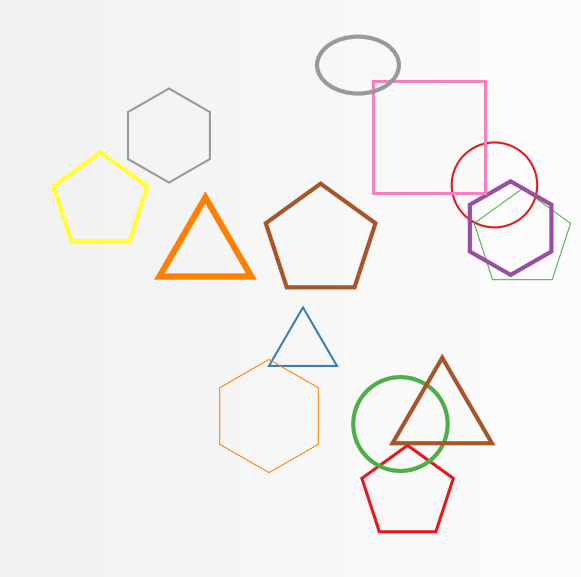[{"shape": "pentagon", "thickness": 1.5, "radius": 0.41, "center": [0.701, 0.145]}, {"shape": "circle", "thickness": 1, "radius": 0.37, "center": [0.851, 0.679]}, {"shape": "triangle", "thickness": 1, "radius": 0.34, "center": [0.521, 0.399]}, {"shape": "circle", "thickness": 2, "radius": 0.41, "center": [0.689, 0.265]}, {"shape": "pentagon", "thickness": 0.5, "radius": 0.44, "center": [0.899, 0.585]}, {"shape": "hexagon", "thickness": 2, "radius": 0.41, "center": [0.879, 0.604]}, {"shape": "hexagon", "thickness": 0.5, "radius": 0.49, "center": [0.463, 0.279]}, {"shape": "triangle", "thickness": 3, "radius": 0.46, "center": [0.353, 0.566]}, {"shape": "pentagon", "thickness": 2, "radius": 0.42, "center": [0.173, 0.65]}, {"shape": "triangle", "thickness": 2, "radius": 0.49, "center": [0.761, 0.281]}, {"shape": "pentagon", "thickness": 2, "radius": 0.5, "center": [0.552, 0.582]}, {"shape": "square", "thickness": 1.5, "radius": 0.48, "center": [0.738, 0.762]}, {"shape": "hexagon", "thickness": 1, "radius": 0.41, "center": [0.291, 0.764]}, {"shape": "oval", "thickness": 2, "radius": 0.35, "center": [0.616, 0.886]}]